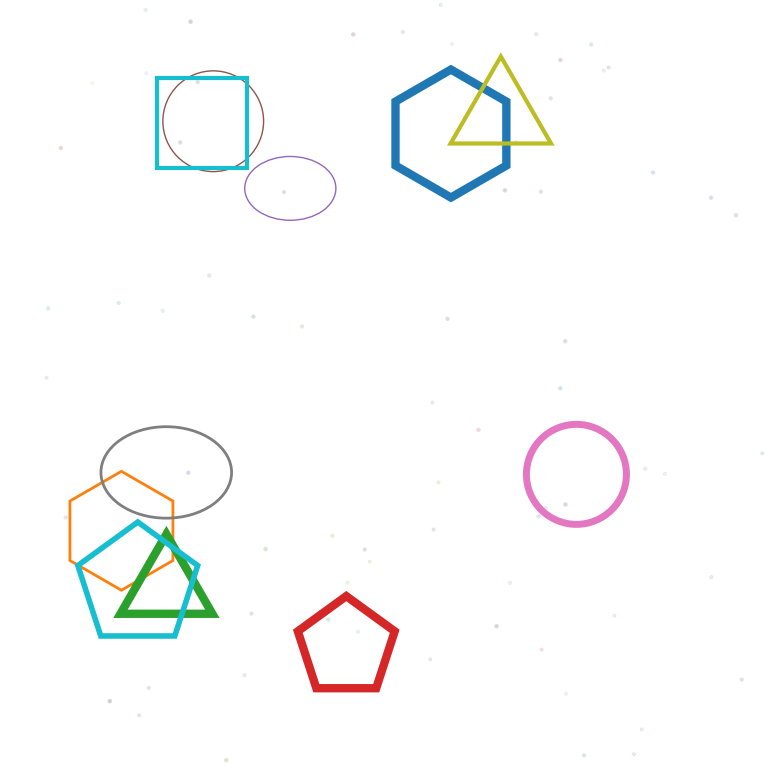[{"shape": "hexagon", "thickness": 3, "radius": 0.42, "center": [0.586, 0.827]}, {"shape": "hexagon", "thickness": 1, "radius": 0.39, "center": [0.158, 0.311]}, {"shape": "triangle", "thickness": 3, "radius": 0.34, "center": [0.216, 0.237]}, {"shape": "pentagon", "thickness": 3, "radius": 0.33, "center": [0.45, 0.16]}, {"shape": "oval", "thickness": 0.5, "radius": 0.3, "center": [0.377, 0.755]}, {"shape": "circle", "thickness": 0.5, "radius": 0.33, "center": [0.277, 0.843]}, {"shape": "circle", "thickness": 2.5, "radius": 0.32, "center": [0.749, 0.384]}, {"shape": "oval", "thickness": 1, "radius": 0.42, "center": [0.216, 0.386]}, {"shape": "triangle", "thickness": 1.5, "radius": 0.38, "center": [0.65, 0.851]}, {"shape": "square", "thickness": 1.5, "radius": 0.29, "center": [0.263, 0.84]}, {"shape": "pentagon", "thickness": 2, "radius": 0.41, "center": [0.179, 0.24]}]